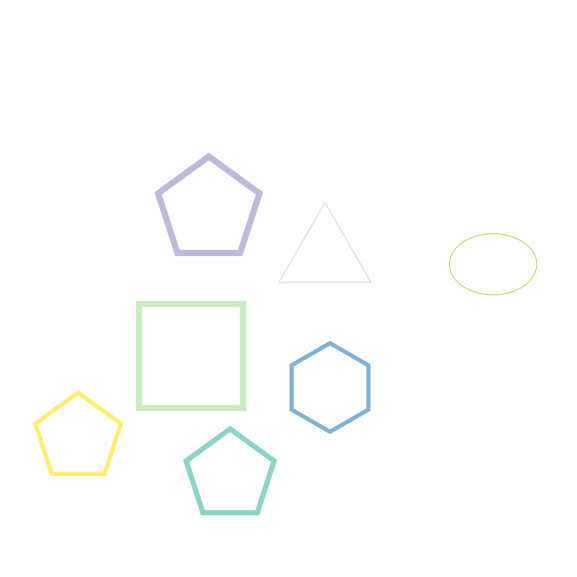[{"shape": "pentagon", "thickness": 2.5, "radius": 0.4, "center": [0.398, 0.176]}, {"shape": "pentagon", "thickness": 3, "radius": 0.46, "center": [0.362, 0.636]}, {"shape": "hexagon", "thickness": 2, "radius": 0.38, "center": [0.571, 0.328]}, {"shape": "oval", "thickness": 0.5, "radius": 0.38, "center": [0.854, 0.542]}, {"shape": "triangle", "thickness": 0.5, "radius": 0.46, "center": [0.563, 0.557]}, {"shape": "square", "thickness": 3, "radius": 0.45, "center": [0.331, 0.382]}, {"shape": "pentagon", "thickness": 2, "radius": 0.39, "center": [0.135, 0.241]}]